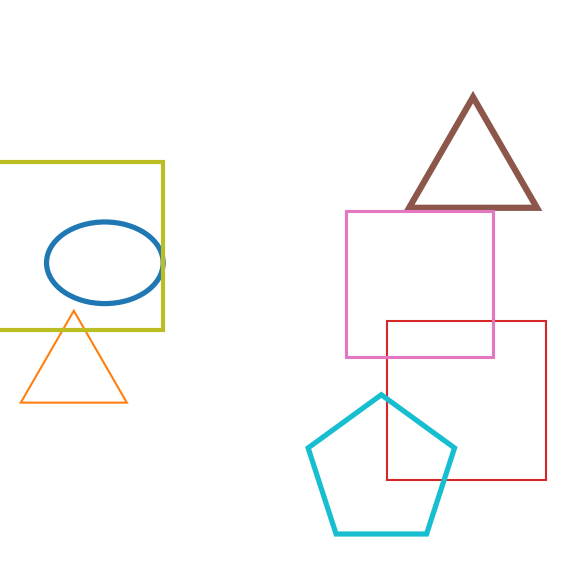[{"shape": "oval", "thickness": 2.5, "radius": 0.5, "center": [0.182, 0.544]}, {"shape": "triangle", "thickness": 1, "radius": 0.53, "center": [0.128, 0.355]}, {"shape": "square", "thickness": 1, "radius": 0.69, "center": [0.808, 0.306]}, {"shape": "triangle", "thickness": 3, "radius": 0.64, "center": [0.819, 0.703]}, {"shape": "square", "thickness": 1.5, "radius": 0.64, "center": [0.726, 0.507]}, {"shape": "square", "thickness": 2, "radius": 0.73, "center": [0.136, 0.573]}, {"shape": "pentagon", "thickness": 2.5, "radius": 0.67, "center": [0.66, 0.182]}]